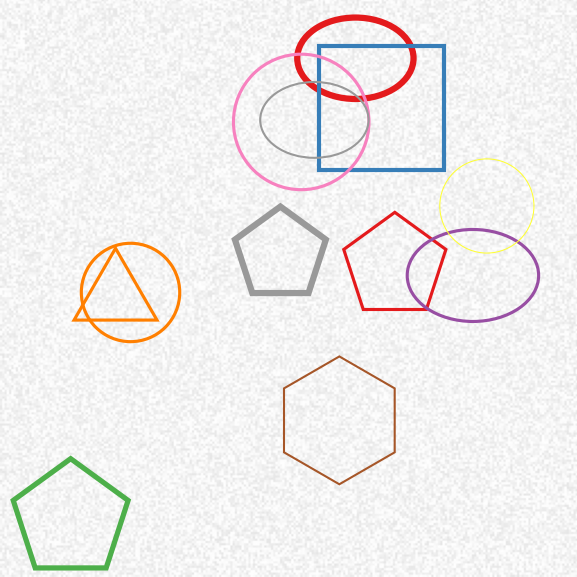[{"shape": "pentagon", "thickness": 1.5, "radius": 0.46, "center": [0.684, 0.538]}, {"shape": "oval", "thickness": 3, "radius": 0.5, "center": [0.615, 0.898]}, {"shape": "square", "thickness": 2, "radius": 0.54, "center": [0.66, 0.812]}, {"shape": "pentagon", "thickness": 2.5, "radius": 0.52, "center": [0.122, 0.1]}, {"shape": "oval", "thickness": 1.5, "radius": 0.57, "center": [0.819, 0.522]}, {"shape": "triangle", "thickness": 1.5, "radius": 0.41, "center": [0.2, 0.486]}, {"shape": "circle", "thickness": 1.5, "radius": 0.43, "center": [0.226, 0.493]}, {"shape": "circle", "thickness": 0.5, "radius": 0.41, "center": [0.843, 0.642]}, {"shape": "hexagon", "thickness": 1, "radius": 0.55, "center": [0.588, 0.271]}, {"shape": "circle", "thickness": 1.5, "radius": 0.59, "center": [0.522, 0.788]}, {"shape": "oval", "thickness": 1, "radius": 0.47, "center": [0.544, 0.792]}, {"shape": "pentagon", "thickness": 3, "radius": 0.41, "center": [0.486, 0.559]}]